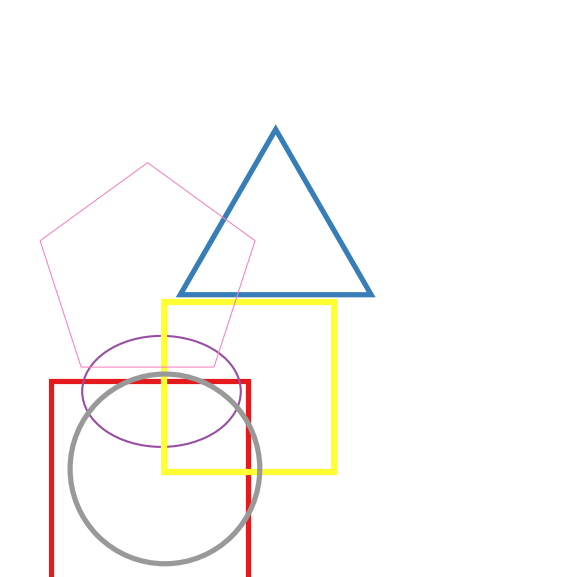[{"shape": "square", "thickness": 2.5, "radius": 0.86, "center": [0.259, 0.168]}, {"shape": "triangle", "thickness": 2.5, "radius": 0.95, "center": [0.477, 0.584]}, {"shape": "oval", "thickness": 1, "radius": 0.69, "center": [0.28, 0.321]}, {"shape": "square", "thickness": 3, "radius": 0.73, "center": [0.431, 0.329]}, {"shape": "pentagon", "thickness": 0.5, "radius": 0.98, "center": [0.256, 0.522]}, {"shape": "circle", "thickness": 2.5, "radius": 0.82, "center": [0.286, 0.187]}]